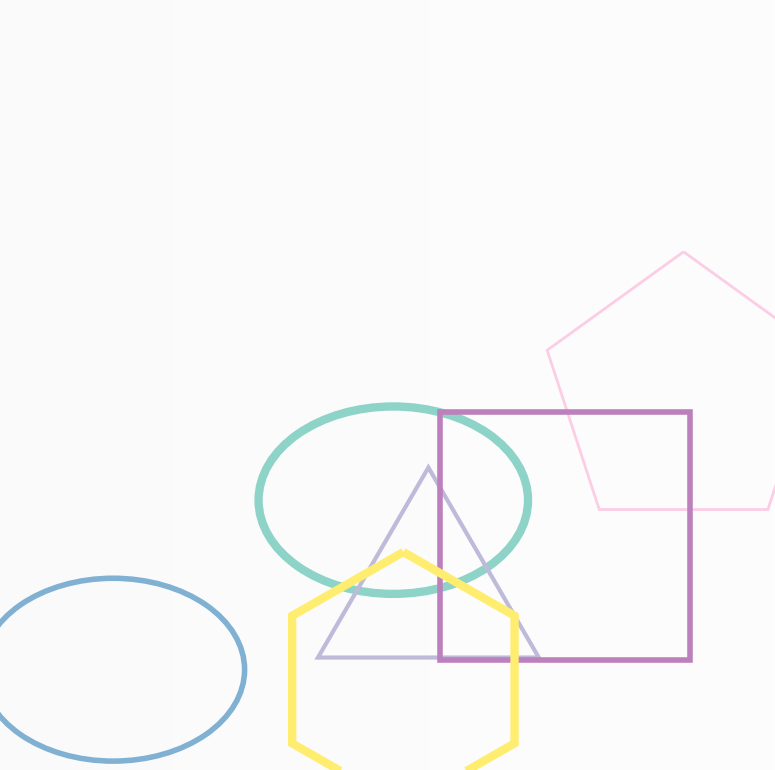[{"shape": "oval", "thickness": 3, "radius": 0.87, "center": [0.507, 0.35]}, {"shape": "triangle", "thickness": 1.5, "radius": 0.82, "center": [0.553, 0.228]}, {"shape": "oval", "thickness": 2, "radius": 0.85, "center": [0.146, 0.13]}, {"shape": "pentagon", "thickness": 1, "radius": 0.93, "center": [0.882, 0.488]}, {"shape": "square", "thickness": 2, "radius": 0.81, "center": [0.729, 0.304]}, {"shape": "hexagon", "thickness": 3, "radius": 0.83, "center": [0.52, 0.117]}]